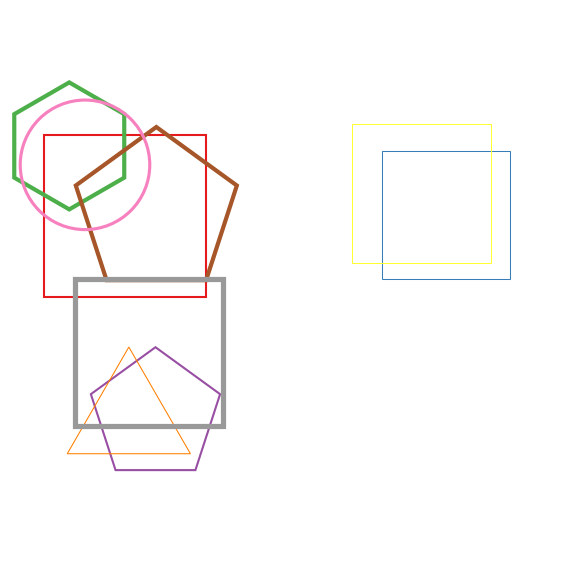[{"shape": "square", "thickness": 1, "radius": 0.7, "center": [0.216, 0.626]}, {"shape": "square", "thickness": 0.5, "radius": 0.55, "center": [0.771, 0.627]}, {"shape": "hexagon", "thickness": 2, "radius": 0.55, "center": [0.12, 0.746]}, {"shape": "pentagon", "thickness": 1, "radius": 0.59, "center": [0.269, 0.28]}, {"shape": "triangle", "thickness": 0.5, "radius": 0.62, "center": [0.223, 0.275]}, {"shape": "square", "thickness": 0.5, "radius": 0.6, "center": [0.73, 0.663]}, {"shape": "pentagon", "thickness": 2, "radius": 0.73, "center": [0.271, 0.633]}, {"shape": "circle", "thickness": 1.5, "radius": 0.56, "center": [0.147, 0.714]}, {"shape": "square", "thickness": 2.5, "radius": 0.64, "center": [0.257, 0.388]}]